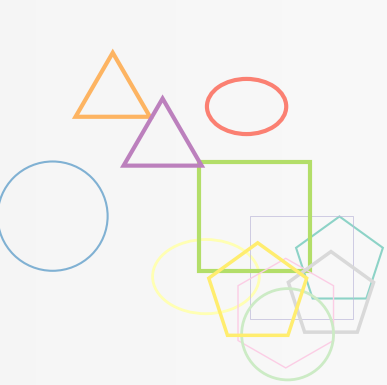[{"shape": "pentagon", "thickness": 1.5, "radius": 0.59, "center": [0.876, 0.32]}, {"shape": "oval", "thickness": 2, "radius": 0.69, "center": [0.531, 0.282]}, {"shape": "square", "thickness": 0.5, "radius": 0.67, "center": [0.778, 0.306]}, {"shape": "oval", "thickness": 3, "radius": 0.51, "center": [0.636, 0.723]}, {"shape": "circle", "thickness": 1.5, "radius": 0.71, "center": [0.136, 0.439]}, {"shape": "triangle", "thickness": 3, "radius": 0.55, "center": [0.291, 0.752]}, {"shape": "square", "thickness": 3, "radius": 0.71, "center": [0.656, 0.438]}, {"shape": "hexagon", "thickness": 1, "radius": 0.71, "center": [0.737, 0.187]}, {"shape": "pentagon", "thickness": 2.5, "radius": 0.58, "center": [0.854, 0.231]}, {"shape": "triangle", "thickness": 3, "radius": 0.58, "center": [0.42, 0.628]}, {"shape": "circle", "thickness": 2, "radius": 0.59, "center": [0.742, 0.132]}, {"shape": "pentagon", "thickness": 2.5, "radius": 0.66, "center": [0.665, 0.236]}]